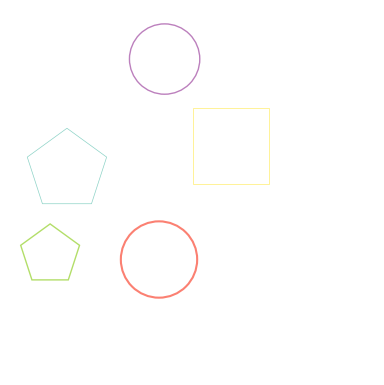[{"shape": "pentagon", "thickness": 0.5, "radius": 0.54, "center": [0.174, 0.558]}, {"shape": "circle", "thickness": 1.5, "radius": 0.5, "center": [0.413, 0.326]}, {"shape": "pentagon", "thickness": 1, "radius": 0.4, "center": [0.13, 0.338]}, {"shape": "circle", "thickness": 1, "radius": 0.46, "center": [0.428, 0.847]}, {"shape": "square", "thickness": 0.5, "radius": 0.49, "center": [0.6, 0.622]}]